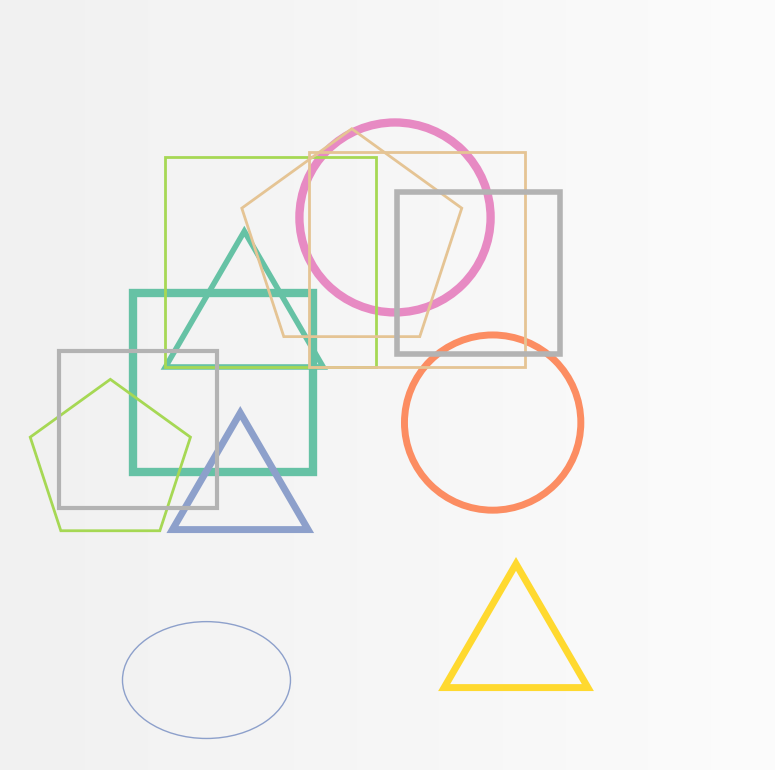[{"shape": "triangle", "thickness": 2, "radius": 0.59, "center": [0.315, 0.582]}, {"shape": "square", "thickness": 3, "radius": 0.58, "center": [0.288, 0.503]}, {"shape": "circle", "thickness": 2.5, "radius": 0.57, "center": [0.636, 0.451]}, {"shape": "oval", "thickness": 0.5, "radius": 0.54, "center": [0.266, 0.117]}, {"shape": "triangle", "thickness": 2.5, "radius": 0.51, "center": [0.31, 0.363]}, {"shape": "circle", "thickness": 3, "radius": 0.62, "center": [0.51, 0.718]}, {"shape": "pentagon", "thickness": 1, "radius": 0.54, "center": [0.142, 0.399]}, {"shape": "square", "thickness": 1, "radius": 0.68, "center": [0.349, 0.659]}, {"shape": "triangle", "thickness": 2.5, "radius": 0.54, "center": [0.666, 0.161]}, {"shape": "square", "thickness": 1, "radius": 0.7, "center": [0.538, 0.663]}, {"shape": "pentagon", "thickness": 1, "radius": 0.75, "center": [0.454, 0.684]}, {"shape": "square", "thickness": 2, "radius": 0.53, "center": [0.617, 0.645]}, {"shape": "square", "thickness": 1.5, "radius": 0.51, "center": [0.178, 0.442]}]